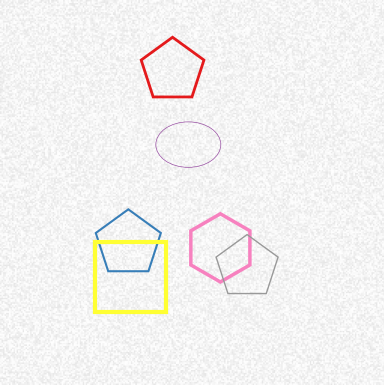[{"shape": "pentagon", "thickness": 2, "radius": 0.43, "center": [0.448, 0.818]}, {"shape": "pentagon", "thickness": 1.5, "radius": 0.44, "center": [0.333, 0.367]}, {"shape": "oval", "thickness": 0.5, "radius": 0.42, "center": [0.489, 0.624]}, {"shape": "square", "thickness": 3, "radius": 0.46, "center": [0.339, 0.281]}, {"shape": "hexagon", "thickness": 2.5, "radius": 0.44, "center": [0.572, 0.356]}, {"shape": "pentagon", "thickness": 1, "radius": 0.42, "center": [0.642, 0.306]}]